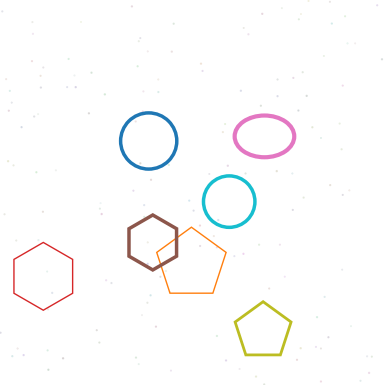[{"shape": "circle", "thickness": 2.5, "radius": 0.36, "center": [0.386, 0.634]}, {"shape": "pentagon", "thickness": 1, "radius": 0.47, "center": [0.497, 0.315]}, {"shape": "hexagon", "thickness": 1, "radius": 0.44, "center": [0.112, 0.282]}, {"shape": "hexagon", "thickness": 2.5, "radius": 0.36, "center": [0.397, 0.37]}, {"shape": "oval", "thickness": 3, "radius": 0.39, "center": [0.687, 0.646]}, {"shape": "pentagon", "thickness": 2, "radius": 0.38, "center": [0.683, 0.14]}, {"shape": "circle", "thickness": 2.5, "radius": 0.33, "center": [0.595, 0.476]}]